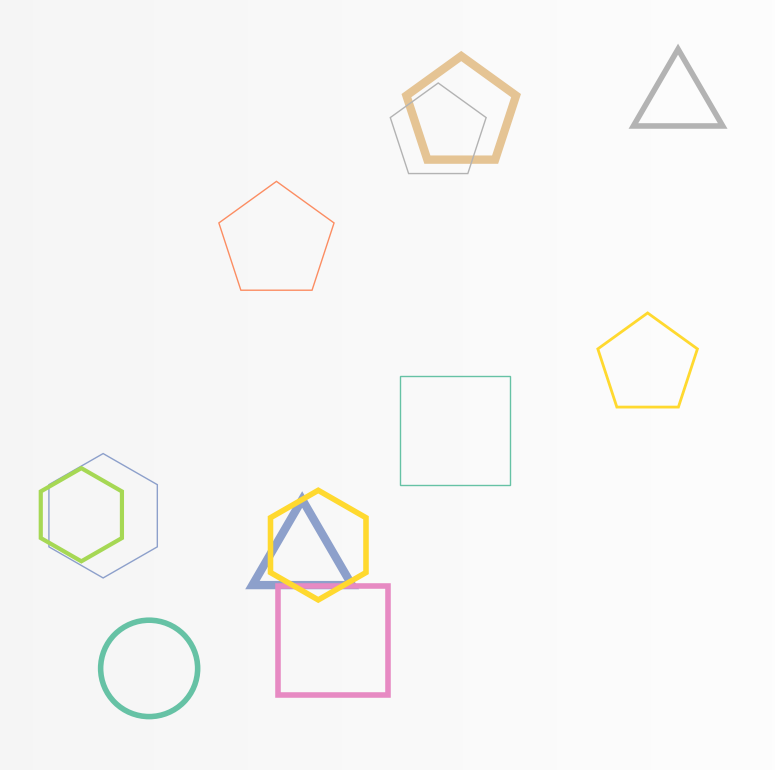[{"shape": "square", "thickness": 0.5, "radius": 0.35, "center": [0.587, 0.441]}, {"shape": "circle", "thickness": 2, "radius": 0.31, "center": [0.192, 0.132]}, {"shape": "pentagon", "thickness": 0.5, "radius": 0.39, "center": [0.357, 0.686]}, {"shape": "triangle", "thickness": 3, "radius": 0.37, "center": [0.39, 0.277]}, {"shape": "hexagon", "thickness": 0.5, "radius": 0.4, "center": [0.133, 0.33]}, {"shape": "square", "thickness": 2, "radius": 0.36, "center": [0.43, 0.168]}, {"shape": "hexagon", "thickness": 1.5, "radius": 0.3, "center": [0.105, 0.332]}, {"shape": "pentagon", "thickness": 1, "radius": 0.34, "center": [0.836, 0.526]}, {"shape": "hexagon", "thickness": 2, "radius": 0.36, "center": [0.411, 0.292]}, {"shape": "pentagon", "thickness": 3, "radius": 0.37, "center": [0.595, 0.853]}, {"shape": "triangle", "thickness": 2, "radius": 0.33, "center": [0.875, 0.87]}, {"shape": "pentagon", "thickness": 0.5, "radius": 0.33, "center": [0.565, 0.827]}]